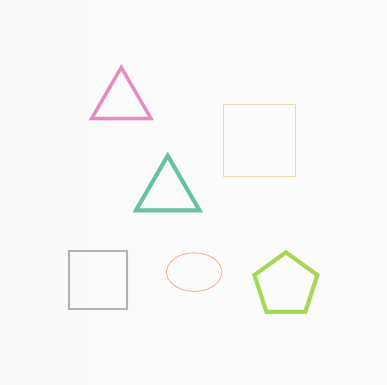[{"shape": "triangle", "thickness": 3, "radius": 0.47, "center": [0.433, 0.501]}, {"shape": "oval", "thickness": 0.5, "radius": 0.36, "center": [0.501, 0.293]}, {"shape": "triangle", "thickness": 2.5, "radius": 0.44, "center": [0.313, 0.736]}, {"shape": "pentagon", "thickness": 3, "radius": 0.43, "center": [0.738, 0.259]}, {"shape": "square", "thickness": 0.5, "radius": 0.46, "center": [0.668, 0.636]}, {"shape": "square", "thickness": 1.5, "radius": 0.38, "center": [0.252, 0.274]}]